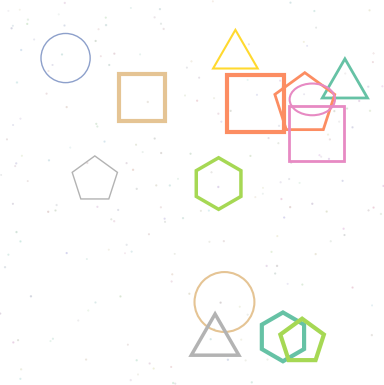[{"shape": "hexagon", "thickness": 3, "radius": 0.32, "center": [0.735, 0.125]}, {"shape": "triangle", "thickness": 2, "radius": 0.34, "center": [0.896, 0.779]}, {"shape": "pentagon", "thickness": 2, "radius": 0.41, "center": [0.792, 0.729]}, {"shape": "square", "thickness": 3, "radius": 0.37, "center": [0.665, 0.732]}, {"shape": "circle", "thickness": 1, "radius": 0.32, "center": [0.17, 0.849]}, {"shape": "oval", "thickness": 1.5, "radius": 0.29, "center": [0.811, 0.742]}, {"shape": "square", "thickness": 2, "radius": 0.35, "center": [0.822, 0.653]}, {"shape": "hexagon", "thickness": 2.5, "radius": 0.33, "center": [0.568, 0.523]}, {"shape": "pentagon", "thickness": 3, "radius": 0.3, "center": [0.785, 0.113]}, {"shape": "triangle", "thickness": 1.5, "radius": 0.33, "center": [0.611, 0.856]}, {"shape": "square", "thickness": 3, "radius": 0.3, "center": [0.369, 0.747]}, {"shape": "circle", "thickness": 1.5, "radius": 0.39, "center": [0.583, 0.216]}, {"shape": "pentagon", "thickness": 1, "radius": 0.31, "center": [0.246, 0.533]}, {"shape": "triangle", "thickness": 2.5, "radius": 0.36, "center": [0.559, 0.113]}]